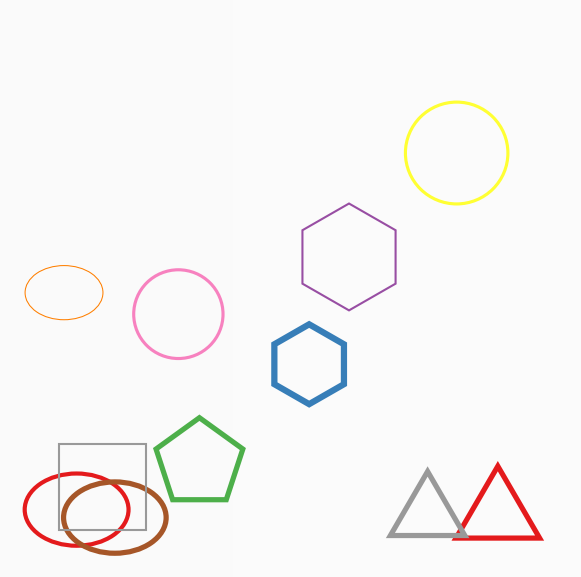[{"shape": "triangle", "thickness": 2.5, "radius": 0.42, "center": [0.856, 0.109]}, {"shape": "oval", "thickness": 2, "radius": 0.45, "center": [0.132, 0.117]}, {"shape": "hexagon", "thickness": 3, "radius": 0.35, "center": [0.532, 0.368]}, {"shape": "pentagon", "thickness": 2.5, "radius": 0.39, "center": [0.343, 0.197]}, {"shape": "hexagon", "thickness": 1, "radius": 0.46, "center": [0.6, 0.554]}, {"shape": "oval", "thickness": 0.5, "radius": 0.33, "center": [0.11, 0.492]}, {"shape": "circle", "thickness": 1.5, "radius": 0.44, "center": [0.786, 0.734]}, {"shape": "oval", "thickness": 2.5, "radius": 0.44, "center": [0.198, 0.103]}, {"shape": "circle", "thickness": 1.5, "radius": 0.38, "center": [0.307, 0.455]}, {"shape": "square", "thickness": 1, "radius": 0.38, "center": [0.176, 0.156]}, {"shape": "triangle", "thickness": 2.5, "radius": 0.37, "center": [0.736, 0.109]}]